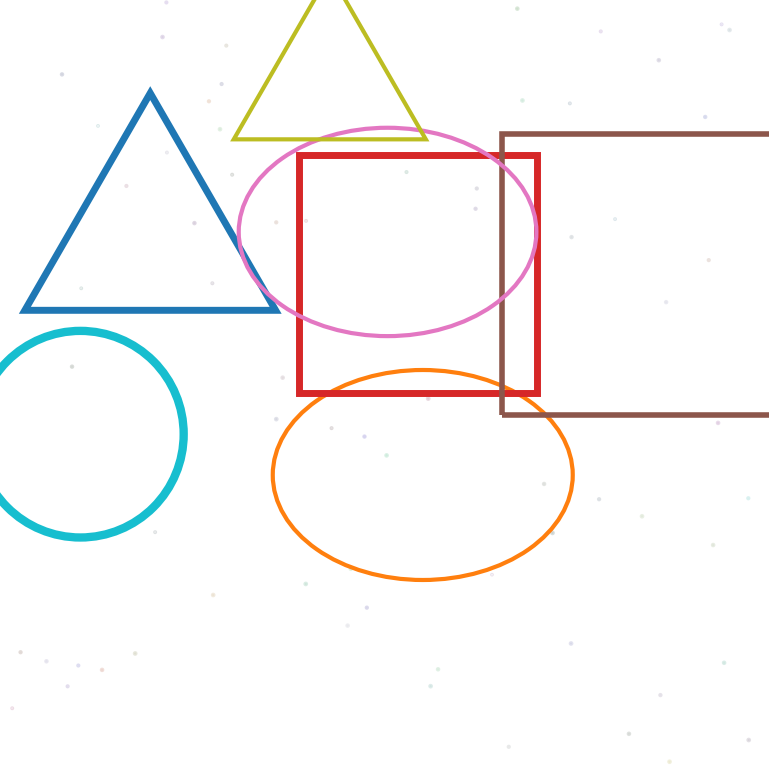[{"shape": "triangle", "thickness": 2.5, "radius": 0.94, "center": [0.195, 0.691]}, {"shape": "oval", "thickness": 1.5, "radius": 0.97, "center": [0.549, 0.383]}, {"shape": "square", "thickness": 2.5, "radius": 0.77, "center": [0.543, 0.644]}, {"shape": "square", "thickness": 2, "radius": 0.91, "center": [0.834, 0.644]}, {"shape": "oval", "thickness": 1.5, "radius": 0.97, "center": [0.503, 0.699]}, {"shape": "triangle", "thickness": 1.5, "radius": 0.72, "center": [0.428, 0.891]}, {"shape": "circle", "thickness": 3, "radius": 0.67, "center": [0.104, 0.436]}]